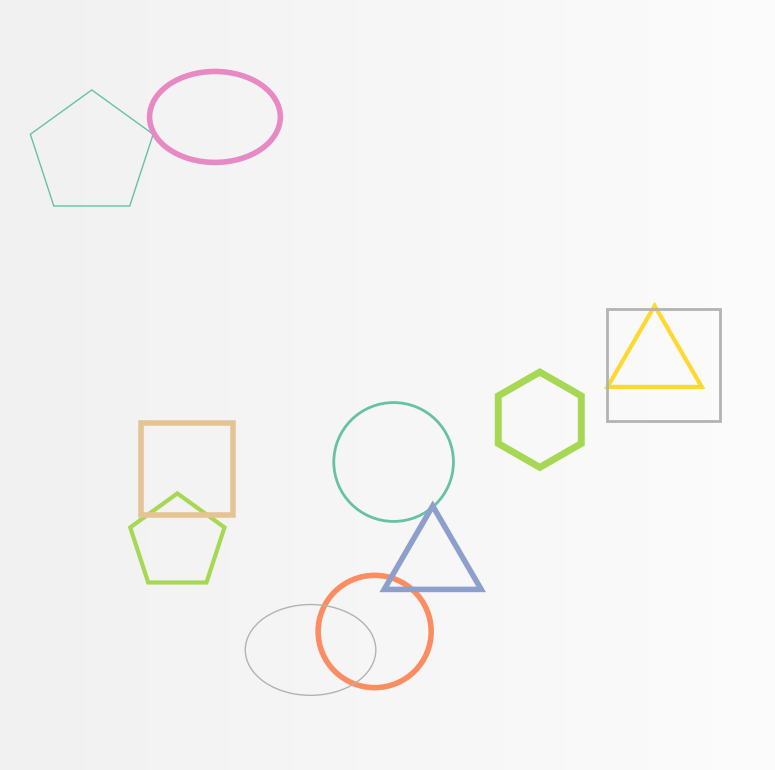[{"shape": "pentagon", "thickness": 0.5, "radius": 0.42, "center": [0.118, 0.8]}, {"shape": "circle", "thickness": 1, "radius": 0.39, "center": [0.508, 0.4]}, {"shape": "circle", "thickness": 2, "radius": 0.36, "center": [0.483, 0.18]}, {"shape": "triangle", "thickness": 2, "radius": 0.36, "center": [0.558, 0.271]}, {"shape": "oval", "thickness": 2, "radius": 0.42, "center": [0.277, 0.848]}, {"shape": "hexagon", "thickness": 2.5, "radius": 0.31, "center": [0.696, 0.455]}, {"shape": "pentagon", "thickness": 1.5, "radius": 0.32, "center": [0.229, 0.295]}, {"shape": "triangle", "thickness": 1.5, "radius": 0.35, "center": [0.845, 0.533]}, {"shape": "square", "thickness": 2, "radius": 0.3, "center": [0.242, 0.391]}, {"shape": "oval", "thickness": 0.5, "radius": 0.42, "center": [0.401, 0.156]}, {"shape": "square", "thickness": 1, "radius": 0.36, "center": [0.856, 0.526]}]